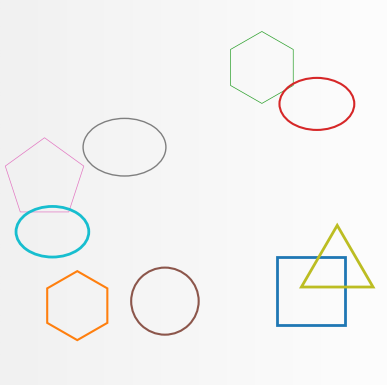[{"shape": "square", "thickness": 2, "radius": 0.44, "center": [0.803, 0.244]}, {"shape": "hexagon", "thickness": 1.5, "radius": 0.45, "center": [0.199, 0.206]}, {"shape": "hexagon", "thickness": 0.5, "radius": 0.47, "center": [0.676, 0.825]}, {"shape": "oval", "thickness": 1.5, "radius": 0.48, "center": [0.818, 0.73]}, {"shape": "circle", "thickness": 1.5, "radius": 0.44, "center": [0.426, 0.218]}, {"shape": "pentagon", "thickness": 0.5, "radius": 0.53, "center": [0.115, 0.536]}, {"shape": "oval", "thickness": 1, "radius": 0.53, "center": [0.321, 0.618]}, {"shape": "triangle", "thickness": 2, "radius": 0.53, "center": [0.87, 0.308]}, {"shape": "oval", "thickness": 2, "radius": 0.47, "center": [0.135, 0.398]}]